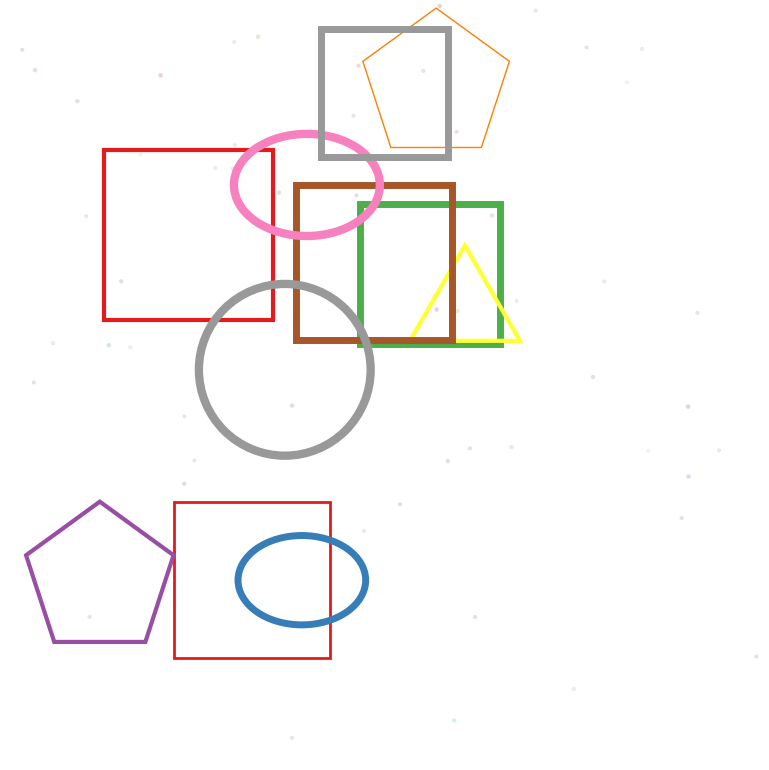[{"shape": "square", "thickness": 1.5, "radius": 0.55, "center": [0.245, 0.695]}, {"shape": "square", "thickness": 1, "radius": 0.51, "center": [0.327, 0.247]}, {"shape": "oval", "thickness": 2.5, "radius": 0.41, "center": [0.392, 0.247]}, {"shape": "square", "thickness": 2.5, "radius": 0.45, "center": [0.559, 0.644]}, {"shape": "pentagon", "thickness": 1.5, "radius": 0.5, "center": [0.13, 0.248]}, {"shape": "pentagon", "thickness": 0.5, "radius": 0.5, "center": [0.566, 0.889]}, {"shape": "triangle", "thickness": 1.5, "radius": 0.41, "center": [0.604, 0.599]}, {"shape": "square", "thickness": 2.5, "radius": 0.5, "center": [0.486, 0.659]}, {"shape": "oval", "thickness": 3, "radius": 0.47, "center": [0.399, 0.76]}, {"shape": "square", "thickness": 2.5, "radius": 0.42, "center": [0.499, 0.88]}, {"shape": "circle", "thickness": 3, "radius": 0.56, "center": [0.37, 0.52]}]